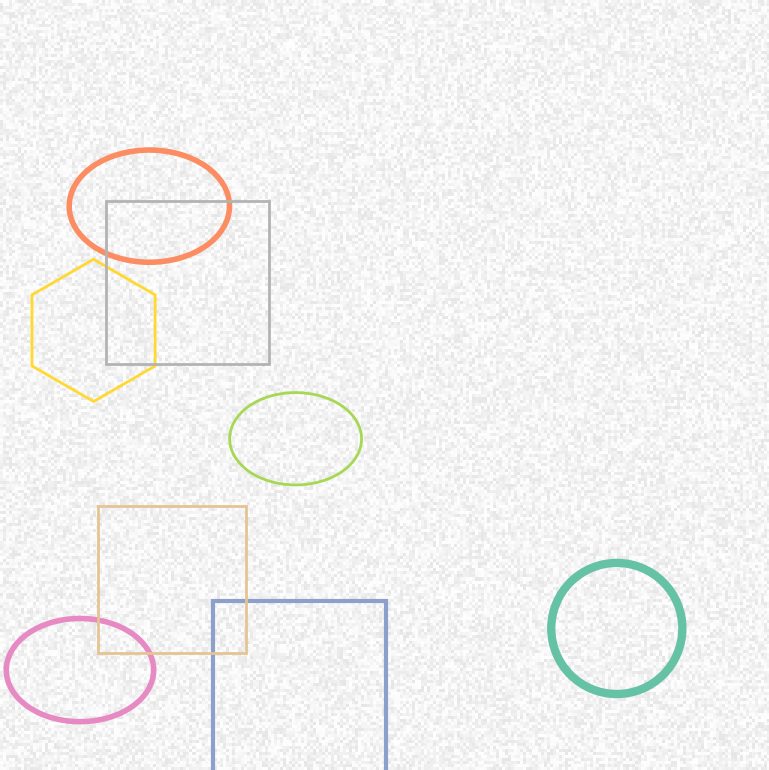[{"shape": "circle", "thickness": 3, "radius": 0.43, "center": [0.801, 0.184]}, {"shape": "oval", "thickness": 2, "radius": 0.52, "center": [0.194, 0.732]}, {"shape": "square", "thickness": 1.5, "radius": 0.56, "center": [0.389, 0.108]}, {"shape": "oval", "thickness": 2, "radius": 0.48, "center": [0.104, 0.13]}, {"shape": "oval", "thickness": 1, "radius": 0.43, "center": [0.384, 0.43]}, {"shape": "hexagon", "thickness": 1, "radius": 0.46, "center": [0.121, 0.571]}, {"shape": "square", "thickness": 1, "radius": 0.48, "center": [0.224, 0.248]}, {"shape": "square", "thickness": 1, "radius": 0.53, "center": [0.243, 0.633]}]